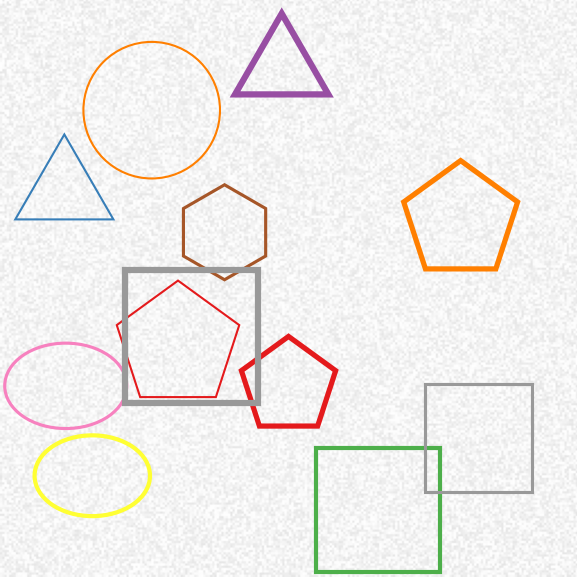[{"shape": "pentagon", "thickness": 2.5, "radius": 0.43, "center": [0.5, 0.331]}, {"shape": "pentagon", "thickness": 1, "radius": 0.56, "center": [0.308, 0.402]}, {"shape": "triangle", "thickness": 1, "radius": 0.49, "center": [0.111, 0.668]}, {"shape": "square", "thickness": 2, "radius": 0.54, "center": [0.655, 0.116]}, {"shape": "triangle", "thickness": 3, "radius": 0.47, "center": [0.488, 0.882]}, {"shape": "circle", "thickness": 1, "radius": 0.59, "center": [0.263, 0.808]}, {"shape": "pentagon", "thickness": 2.5, "radius": 0.52, "center": [0.798, 0.617]}, {"shape": "oval", "thickness": 2, "radius": 0.5, "center": [0.16, 0.175]}, {"shape": "hexagon", "thickness": 1.5, "radius": 0.41, "center": [0.389, 0.597]}, {"shape": "oval", "thickness": 1.5, "radius": 0.53, "center": [0.114, 0.331]}, {"shape": "square", "thickness": 3, "radius": 0.57, "center": [0.332, 0.416]}, {"shape": "square", "thickness": 1.5, "radius": 0.47, "center": [0.828, 0.24]}]